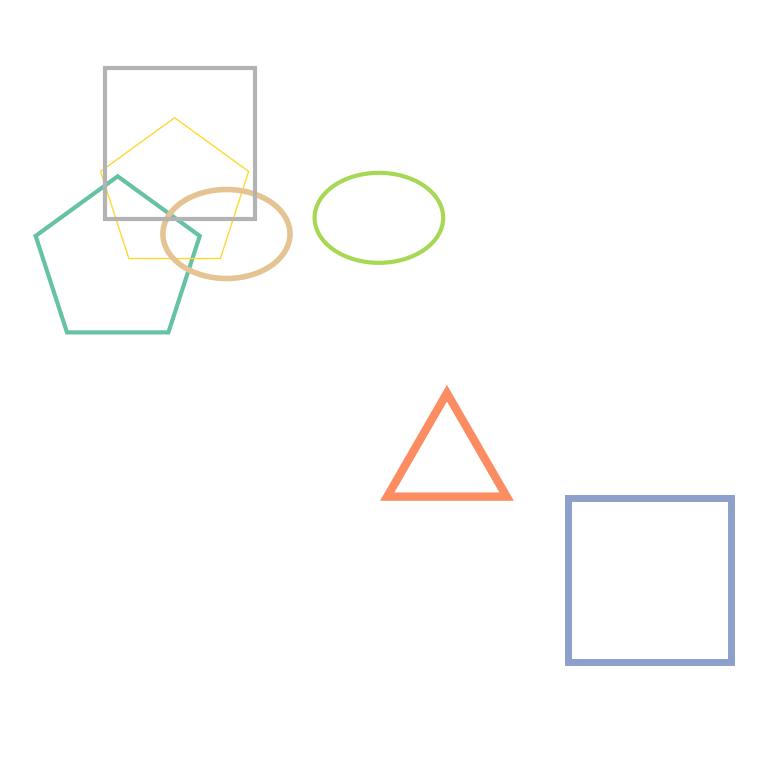[{"shape": "pentagon", "thickness": 1.5, "radius": 0.56, "center": [0.153, 0.659]}, {"shape": "triangle", "thickness": 3, "radius": 0.45, "center": [0.58, 0.4]}, {"shape": "square", "thickness": 2.5, "radius": 0.53, "center": [0.844, 0.247]}, {"shape": "oval", "thickness": 1.5, "radius": 0.42, "center": [0.492, 0.717]}, {"shape": "pentagon", "thickness": 0.5, "radius": 0.51, "center": [0.227, 0.746]}, {"shape": "oval", "thickness": 2, "radius": 0.41, "center": [0.294, 0.696]}, {"shape": "square", "thickness": 1.5, "radius": 0.49, "center": [0.234, 0.813]}]